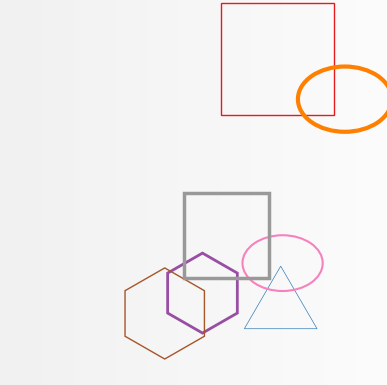[{"shape": "square", "thickness": 1, "radius": 0.73, "center": [0.717, 0.846]}, {"shape": "triangle", "thickness": 0.5, "radius": 0.54, "center": [0.724, 0.2]}, {"shape": "hexagon", "thickness": 2, "radius": 0.52, "center": [0.523, 0.239]}, {"shape": "oval", "thickness": 3, "radius": 0.61, "center": [0.89, 0.742]}, {"shape": "hexagon", "thickness": 1, "radius": 0.59, "center": [0.425, 0.186]}, {"shape": "oval", "thickness": 1.5, "radius": 0.52, "center": [0.729, 0.317]}, {"shape": "square", "thickness": 2.5, "radius": 0.55, "center": [0.585, 0.388]}]